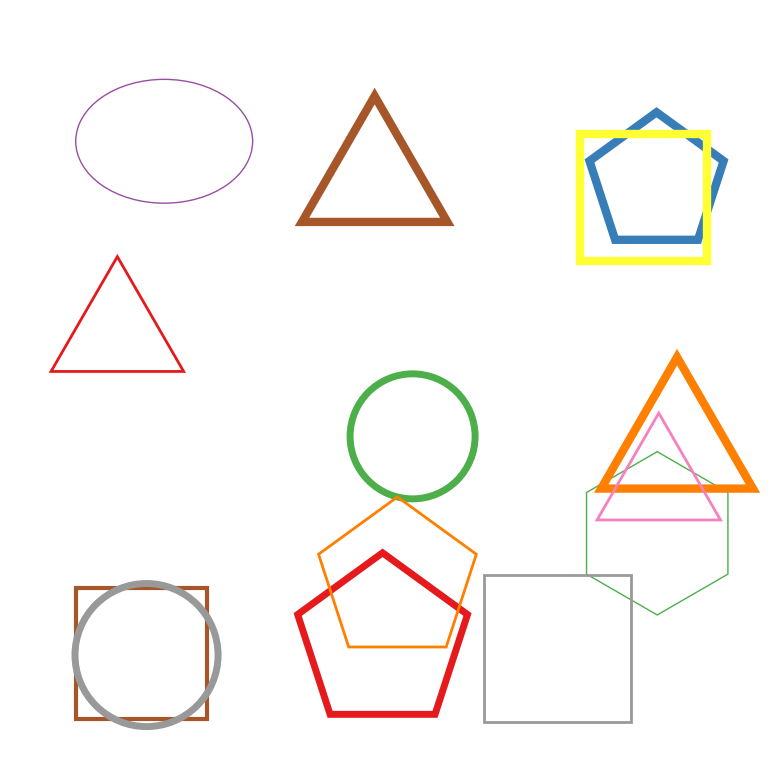[{"shape": "pentagon", "thickness": 2.5, "radius": 0.58, "center": [0.497, 0.166]}, {"shape": "triangle", "thickness": 1, "radius": 0.5, "center": [0.152, 0.567]}, {"shape": "pentagon", "thickness": 3, "radius": 0.46, "center": [0.853, 0.763]}, {"shape": "hexagon", "thickness": 0.5, "radius": 0.53, "center": [0.854, 0.307]}, {"shape": "circle", "thickness": 2.5, "radius": 0.41, "center": [0.536, 0.433]}, {"shape": "oval", "thickness": 0.5, "radius": 0.57, "center": [0.213, 0.817]}, {"shape": "pentagon", "thickness": 1, "radius": 0.54, "center": [0.516, 0.247]}, {"shape": "triangle", "thickness": 3, "radius": 0.57, "center": [0.879, 0.422]}, {"shape": "square", "thickness": 3, "radius": 0.41, "center": [0.836, 0.743]}, {"shape": "square", "thickness": 1.5, "radius": 0.43, "center": [0.184, 0.152]}, {"shape": "triangle", "thickness": 3, "radius": 0.54, "center": [0.487, 0.766]}, {"shape": "triangle", "thickness": 1, "radius": 0.46, "center": [0.856, 0.371]}, {"shape": "square", "thickness": 1, "radius": 0.48, "center": [0.724, 0.158]}, {"shape": "circle", "thickness": 2.5, "radius": 0.46, "center": [0.19, 0.149]}]